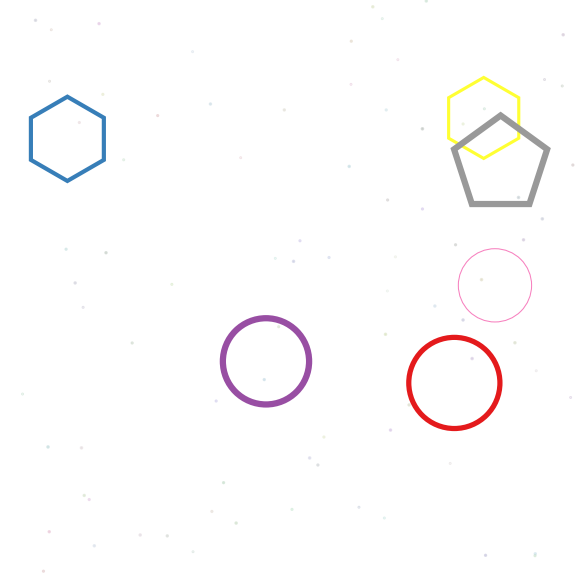[{"shape": "circle", "thickness": 2.5, "radius": 0.39, "center": [0.787, 0.336]}, {"shape": "hexagon", "thickness": 2, "radius": 0.36, "center": [0.117, 0.759]}, {"shape": "circle", "thickness": 3, "radius": 0.37, "center": [0.461, 0.373]}, {"shape": "hexagon", "thickness": 1.5, "radius": 0.35, "center": [0.838, 0.795]}, {"shape": "circle", "thickness": 0.5, "radius": 0.32, "center": [0.857, 0.505]}, {"shape": "pentagon", "thickness": 3, "radius": 0.42, "center": [0.867, 0.714]}]